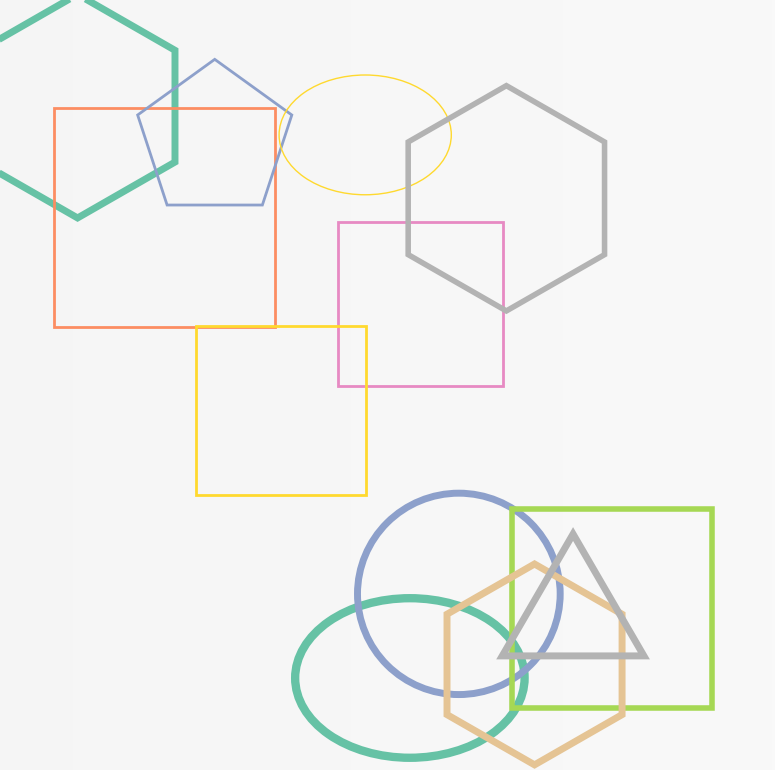[{"shape": "hexagon", "thickness": 2.5, "radius": 0.73, "center": [0.1, 0.862]}, {"shape": "oval", "thickness": 3, "radius": 0.74, "center": [0.529, 0.119]}, {"shape": "square", "thickness": 1, "radius": 0.71, "center": [0.212, 0.718]}, {"shape": "circle", "thickness": 2.5, "radius": 0.65, "center": [0.592, 0.229]}, {"shape": "pentagon", "thickness": 1, "radius": 0.52, "center": [0.277, 0.818]}, {"shape": "square", "thickness": 1, "radius": 0.53, "center": [0.542, 0.605]}, {"shape": "square", "thickness": 2, "radius": 0.64, "center": [0.789, 0.21]}, {"shape": "square", "thickness": 1, "radius": 0.55, "center": [0.362, 0.467]}, {"shape": "oval", "thickness": 0.5, "radius": 0.56, "center": [0.471, 0.825]}, {"shape": "hexagon", "thickness": 2.5, "radius": 0.65, "center": [0.69, 0.137]}, {"shape": "triangle", "thickness": 2.5, "radius": 0.53, "center": [0.739, 0.201]}, {"shape": "hexagon", "thickness": 2, "radius": 0.73, "center": [0.653, 0.742]}]